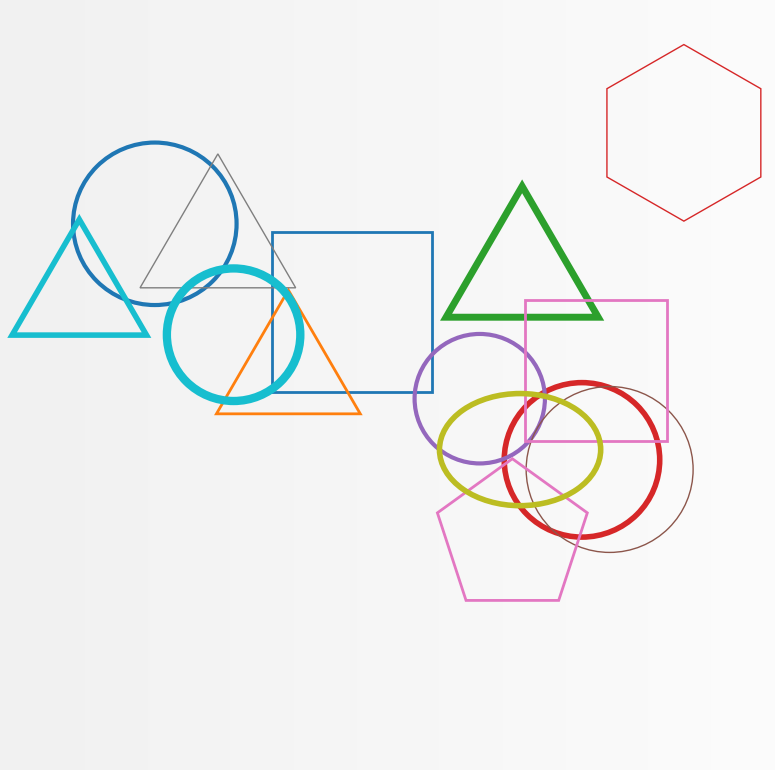[{"shape": "square", "thickness": 1, "radius": 0.52, "center": [0.454, 0.595]}, {"shape": "circle", "thickness": 1.5, "radius": 0.53, "center": [0.2, 0.709]}, {"shape": "triangle", "thickness": 1, "radius": 0.54, "center": [0.372, 0.516]}, {"shape": "triangle", "thickness": 2.5, "radius": 0.57, "center": [0.674, 0.645]}, {"shape": "hexagon", "thickness": 0.5, "radius": 0.57, "center": [0.882, 0.827]}, {"shape": "circle", "thickness": 2, "radius": 0.5, "center": [0.751, 0.403]}, {"shape": "circle", "thickness": 1.5, "radius": 0.42, "center": [0.619, 0.482]}, {"shape": "circle", "thickness": 0.5, "radius": 0.54, "center": [0.787, 0.39]}, {"shape": "square", "thickness": 1, "radius": 0.46, "center": [0.769, 0.519]}, {"shape": "pentagon", "thickness": 1, "radius": 0.51, "center": [0.661, 0.303]}, {"shape": "triangle", "thickness": 0.5, "radius": 0.58, "center": [0.281, 0.684]}, {"shape": "oval", "thickness": 2, "radius": 0.52, "center": [0.671, 0.416]}, {"shape": "circle", "thickness": 3, "radius": 0.43, "center": [0.301, 0.565]}, {"shape": "triangle", "thickness": 2, "radius": 0.5, "center": [0.102, 0.615]}]